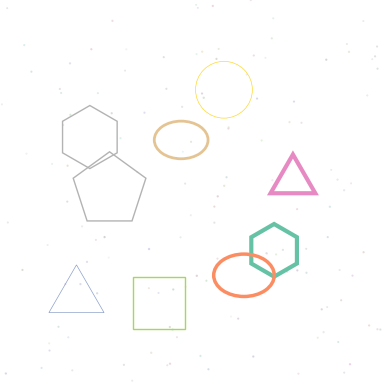[{"shape": "hexagon", "thickness": 3, "radius": 0.34, "center": [0.712, 0.35]}, {"shape": "oval", "thickness": 2.5, "radius": 0.39, "center": [0.634, 0.285]}, {"shape": "triangle", "thickness": 0.5, "radius": 0.41, "center": [0.199, 0.229]}, {"shape": "triangle", "thickness": 3, "radius": 0.34, "center": [0.761, 0.532]}, {"shape": "square", "thickness": 1, "radius": 0.34, "center": [0.412, 0.213]}, {"shape": "circle", "thickness": 0.5, "radius": 0.37, "center": [0.582, 0.767]}, {"shape": "oval", "thickness": 2, "radius": 0.35, "center": [0.471, 0.636]}, {"shape": "pentagon", "thickness": 1, "radius": 0.5, "center": [0.285, 0.506]}, {"shape": "hexagon", "thickness": 1, "radius": 0.41, "center": [0.233, 0.644]}]